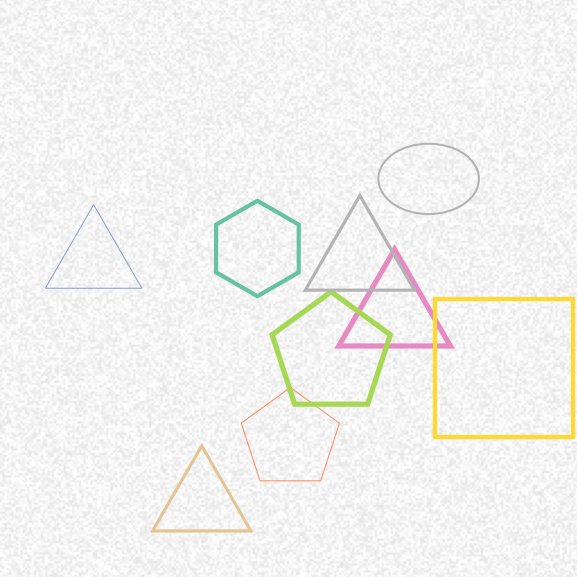[{"shape": "hexagon", "thickness": 2, "radius": 0.41, "center": [0.446, 0.569]}, {"shape": "pentagon", "thickness": 0.5, "radius": 0.45, "center": [0.503, 0.239]}, {"shape": "triangle", "thickness": 0.5, "radius": 0.48, "center": [0.162, 0.548]}, {"shape": "triangle", "thickness": 2.5, "radius": 0.56, "center": [0.683, 0.456]}, {"shape": "pentagon", "thickness": 2.5, "radius": 0.54, "center": [0.573, 0.386]}, {"shape": "square", "thickness": 2, "radius": 0.6, "center": [0.873, 0.362]}, {"shape": "triangle", "thickness": 1.5, "radius": 0.49, "center": [0.349, 0.129]}, {"shape": "triangle", "thickness": 1.5, "radius": 0.55, "center": [0.623, 0.551]}, {"shape": "oval", "thickness": 1, "radius": 0.44, "center": [0.742, 0.689]}]